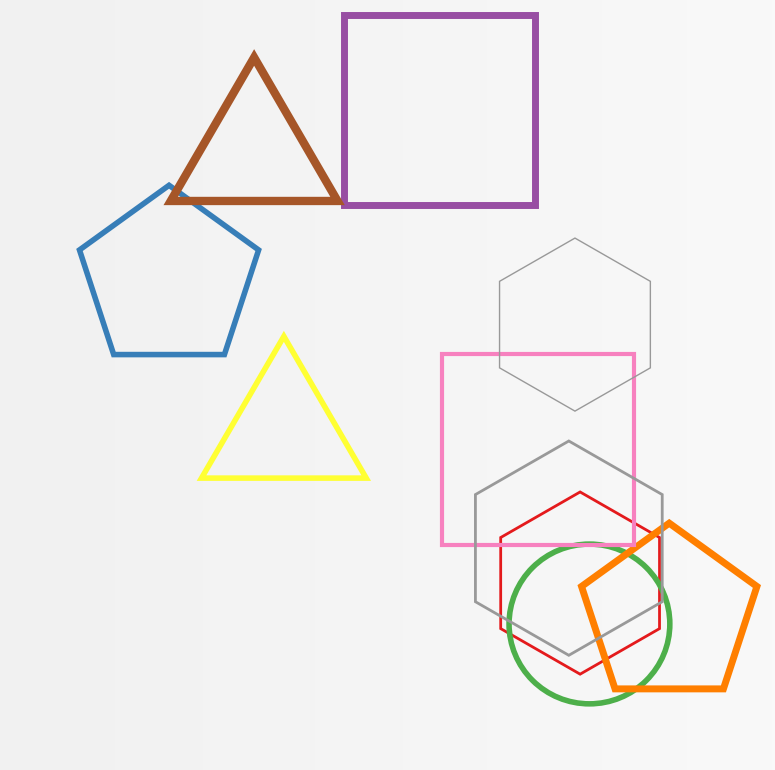[{"shape": "hexagon", "thickness": 1, "radius": 0.59, "center": [0.749, 0.243]}, {"shape": "pentagon", "thickness": 2, "radius": 0.61, "center": [0.218, 0.638]}, {"shape": "circle", "thickness": 2, "radius": 0.52, "center": [0.761, 0.19]}, {"shape": "square", "thickness": 2.5, "radius": 0.62, "center": [0.567, 0.857]}, {"shape": "pentagon", "thickness": 2.5, "radius": 0.59, "center": [0.864, 0.202]}, {"shape": "triangle", "thickness": 2, "radius": 0.61, "center": [0.366, 0.44]}, {"shape": "triangle", "thickness": 3, "radius": 0.62, "center": [0.328, 0.801]}, {"shape": "square", "thickness": 1.5, "radius": 0.62, "center": [0.694, 0.416]}, {"shape": "hexagon", "thickness": 0.5, "radius": 0.56, "center": [0.742, 0.578]}, {"shape": "hexagon", "thickness": 1, "radius": 0.7, "center": [0.734, 0.288]}]